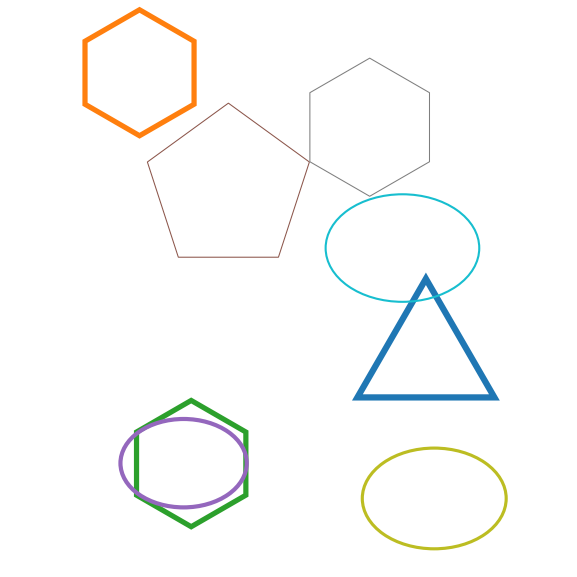[{"shape": "triangle", "thickness": 3, "radius": 0.68, "center": [0.737, 0.379]}, {"shape": "hexagon", "thickness": 2.5, "radius": 0.55, "center": [0.242, 0.873]}, {"shape": "hexagon", "thickness": 2.5, "radius": 0.55, "center": [0.331, 0.196]}, {"shape": "oval", "thickness": 2, "radius": 0.55, "center": [0.318, 0.197]}, {"shape": "pentagon", "thickness": 0.5, "radius": 0.74, "center": [0.395, 0.673]}, {"shape": "hexagon", "thickness": 0.5, "radius": 0.6, "center": [0.64, 0.779]}, {"shape": "oval", "thickness": 1.5, "radius": 0.62, "center": [0.752, 0.136]}, {"shape": "oval", "thickness": 1, "radius": 0.67, "center": [0.697, 0.57]}]